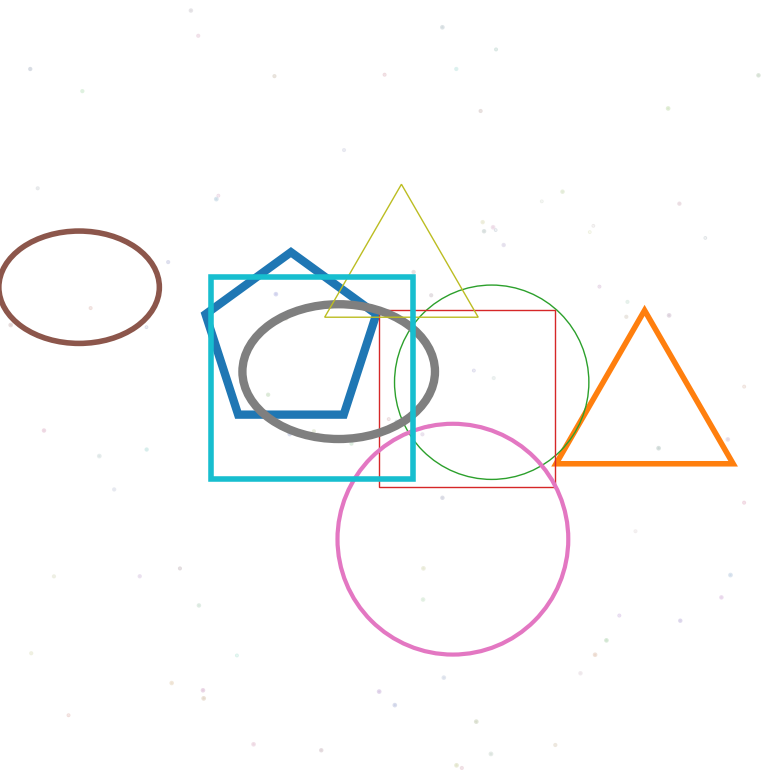[{"shape": "pentagon", "thickness": 3, "radius": 0.58, "center": [0.378, 0.556]}, {"shape": "triangle", "thickness": 2, "radius": 0.66, "center": [0.837, 0.464]}, {"shape": "circle", "thickness": 0.5, "radius": 0.63, "center": [0.639, 0.504]}, {"shape": "square", "thickness": 0.5, "radius": 0.57, "center": [0.606, 0.483]}, {"shape": "oval", "thickness": 2, "radius": 0.52, "center": [0.103, 0.627]}, {"shape": "circle", "thickness": 1.5, "radius": 0.75, "center": [0.588, 0.3]}, {"shape": "oval", "thickness": 3, "radius": 0.63, "center": [0.44, 0.517]}, {"shape": "triangle", "thickness": 0.5, "radius": 0.58, "center": [0.521, 0.646]}, {"shape": "square", "thickness": 2, "radius": 0.65, "center": [0.405, 0.509]}]